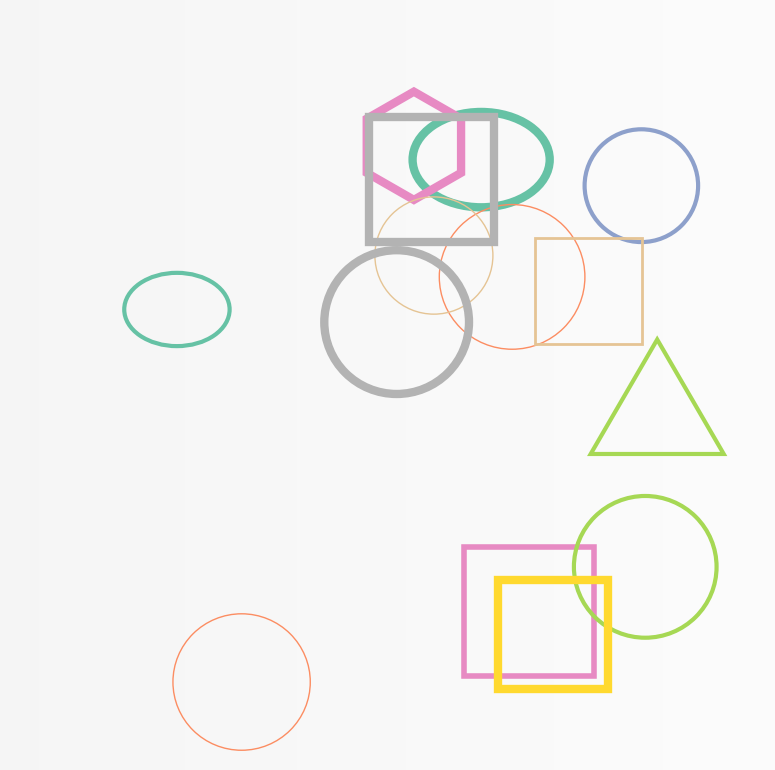[{"shape": "oval", "thickness": 3, "radius": 0.44, "center": [0.621, 0.793]}, {"shape": "oval", "thickness": 1.5, "radius": 0.34, "center": [0.228, 0.598]}, {"shape": "circle", "thickness": 0.5, "radius": 0.47, "center": [0.661, 0.64]}, {"shape": "circle", "thickness": 0.5, "radius": 0.44, "center": [0.312, 0.114]}, {"shape": "circle", "thickness": 1.5, "radius": 0.37, "center": [0.828, 0.759]}, {"shape": "hexagon", "thickness": 3, "radius": 0.35, "center": [0.534, 0.811]}, {"shape": "square", "thickness": 2, "radius": 0.42, "center": [0.682, 0.206]}, {"shape": "circle", "thickness": 1.5, "radius": 0.46, "center": [0.833, 0.264]}, {"shape": "triangle", "thickness": 1.5, "radius": 0.5, "center": [0.848, 0.46]}, {"shape": "square", "thickness": 3, "radius": 0.36, "center": [0.714, 0.176]}, {"shape": "square", "thickness": 1, "radius": 0.34, "center": [0.759, 0.622]}, {"shape": "circle", "thickness": 0.5, "radius": 0.38, "center": [0.56, 0.668]}, {"shape": "circle", "thickness": 3, "radius": 0.47, "center": [0.512, 0.582]}, {"shape": "square", "thickness": 3, "radius": 0.41, "center": [0.557, 0.767]}]